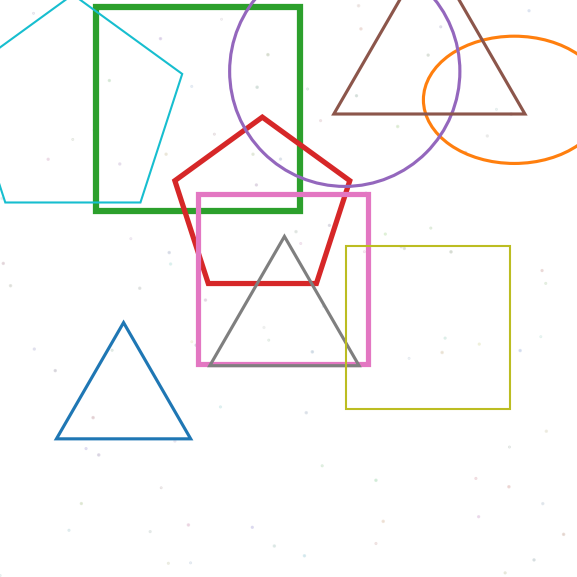[{"shape": "triangle", "thickness": 1.5, "radius": 0.67, "center": [0.214, 0.306]}, {"shape": "oval", "thickness": 1.5, "radius": 0.79, "center": [0.891, 0.826]}, {"shape": "square", "thickness": 3, "radius": 0.88, "center": [0.342, 0.81]}, {"shape": "pentagon", "thickness": 2.5, "radius": 0.8, "center": [0.454, 0.637]}, {"shape": "circle", "thickness": 1.5, "radius": 1.0, "center": [0.597, 0.876]}, {"shape": "triangle", "thickness": 1.5, "radius": 0.96, "center": [0.744, 0.897]}, {"shape": "square", "thickness": 2.5, "radius": 0.74, "center": [0.49, 0.515]}, {"shape": "triangle", "thickness": 1.5, "radius": 0.75, "center": [0.493, 0.44]}, {"shape": "square", "thickness": 1, "radius": 0.71, "center": [0.741, 0.432]}, {"shape": "pentagon", "thickness": 1, "radius": 1.0, "center": [0.126, 0.81]}]